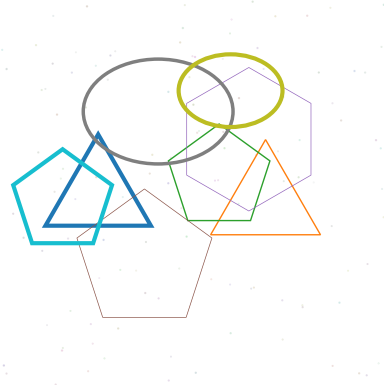[{"shape": "triangle", "thickness": 3, "radius": 0.79, "center": [0.255, 0.493]}, {"shape": "triangle", "thickness": 1, "radius": 0.82, "center": [0.69, 0.473]}, {"shape": "pentagon", "thickness": 1, "radius": 0.69, "center": [0.569, 0.539]}, {"shape": "hexagon", "thickness": 0.5, "radius": 0.93, "center": [0.646, 0.638]}, {"shape": "pentagon", "thickness": 0.5, "radius": 0.92, "center": [0.375, 0.325]}, {"shape": "oval", "thickness": 2.5, "radius": 0.97, "center": [0.411, 0.71]}, {"shape": "oval", "thickness": 3, "radius": 0.67, "center": [0.599, 0.764]}, {"shape": "pentagon", "thickness": 3, "radius": 0.67, "center": [0.163, 0.477]}]